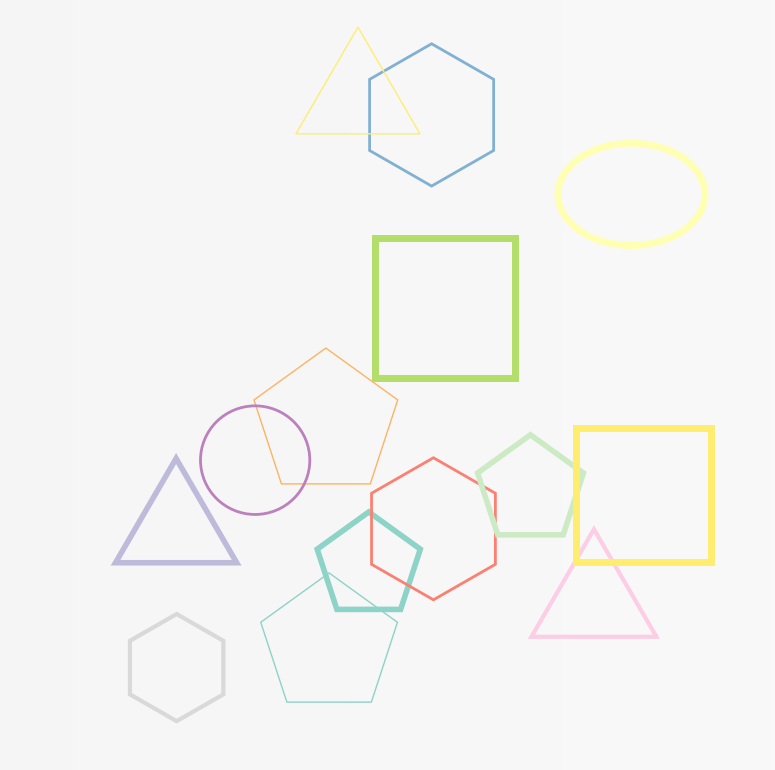[{"shape": "pentagon", "thickness": 0.5, "radius": 0.46, "center": [0.425, 0.163]}, {"shape": "pentagon", "thickness": 2, "radius": 0.35, "center": [0.476, 0.265]}, {"shape": "oval", "thickness": 2.5, "radius": 0.47, "center": [0.815, 0.748]}, {"shape": "triangle", "thickness": 2, "radius": 0.45, "center": [0.227, 0.314]}, {"shape": "hexagon", "thickness": 1, "radius": 0.46, "center": [0.559, 0.313]}, {"shape": "hexagon", "thickness": 1, "radius": 0.46, "center": [0.557, 0.851]}, {"shape": "pentagon", "thickness": 0.5, "radius": 0.49, "center": [0.42, 0.45]}, {"shape": "square", "thickness": 2.5, "radius": 0.45, "center": [0.574, 0.6]}, {"shape": "triangle", "thickness": 1.5, "radius": 0.47, "center": [0.766, 0.22]}, {"shape": "hexagon", "thickness": 1.5, "radius": 0.35, "center": [0.228, 0.133]}, {"shape": "circle", "thickness": 1, "radius": 0.35, "center": [0.329, 0.402]}, {"shape": "pentagon", "thickness": 2, "radius": 0.36, "center": [0.684, 0.364]}, {"shape": "triangle", "thickness": 0.5, "radius": 0.46, "center": [0.462, 0.872]}, {"shape": "square", "thickness": 2.5, "radius": 0.44, "center": [0.83, 0.358]}]